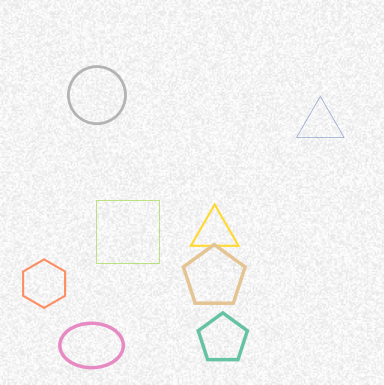[{"shape": "pentagon", "thickness": 2.5, "radius": 0.34, "center": [0.579, 0.12]}, {"shape": "hexagon", "thickness": 1.5, "radius": 0.31, "center": [0.115, 0.263]}, {"shape": "triangle", "thickness": 0.5, "radius": 0.36, "center": [0.832, 0.678]}, {"shape": "oval", "thickness": 2.5, "radius": 0.41, "center": [0.238, 0.103]}, {"shape": "square", "thickness": 0.5, "radius": 0.41, "center": [0.331, 0.399]}, {"shape": "triangle", "thickness": 1.5, "radius": 0.36, "center": [0.558, 0.397]}, {"shape": "pentagon", "thickness": 2.5, "radius": 0.42, "center": [0.556, 0.281]}, {"shape": "circle", "thickness": 2, "radius": 0.37, "center": [0.252, 0.753]}]